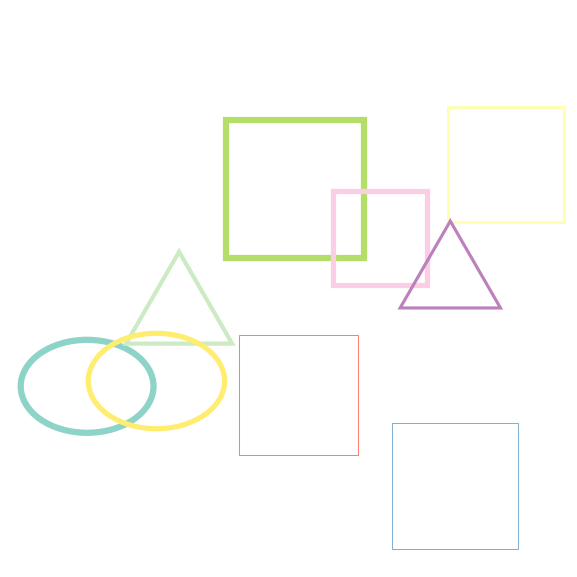[{"shape": "oval", "thickness": 3, "radius": 0.57, "center": [0.151, 0.33]}, {"shape": "square", "thickness": 1.5, "radius": 0.5, "center": [0.876, 0.714]}, {"shape": "square", "thickness": 0.5, "radius": 0.52, "center": [0.517, 0.315]}, {"shape": "square", "thickness": 0.5, "radius": 0.55, "center": [0.788, 0.158]}, {"shape": "square", "thickness": 3, "radius": 0.6, "center": [0.511, 0.672]}, {"shape": "square", "thickness": 2.5, "radius": 0.41, "center": [0.658, 0.587]}, {"shape": "triangle", "thickness": 1.5, "radius": 0.5, "center": [0.78, 0.516]}, {"shape": "triangle", "thickness": 2, "radius": 0.53, "center": [0.31, 0.457]}, {"shape": "oval", "thickness": 2.5, "radius": 0.59, "center": [0.271, 0.339]}]